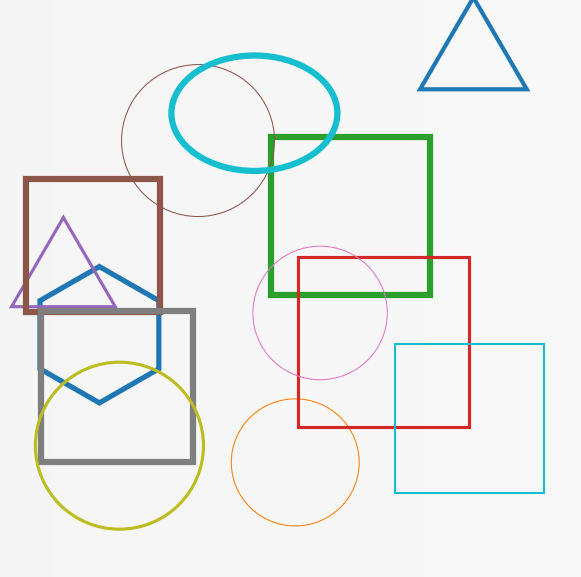[{"shape": "triangle", "thickness": 2, "radius": 0.53, "center": [0.814, 0.898]}, {"shape": "hexagon", "thickness": 2.5, "radius": 0.59, "center": [0.171, 0.42]}, {"shape": "circle", "thickness": 0.5, "radius": 0.55, "center": [0.508, 0.198]}, {"shape": "square", "thickness": 3, "radius": 0.69, "center": [0.603, 0.625]}, {"shape": "square", "thickness": 1.5, "radius": 0.74, "center": [0.66, 0.407]}, {"shape": "triangle", "thickness": 1.5, "radius": 0.51, "center": [0.109, 0.52]}, {"shape": "circle", "thickness": 0.5, "radius": 0.66, "center": [0.341, 0.756]}, {"shape": "square", "thickness": 3, "radius": 0.57, "center": [0.16, 0.575]}, {"shape": "circle", "thickness": 0.5, "radius": 0.58, "center": [0.551, 0.457]}, {"shape": "square", "thickness": 3, "radius": 0.65, "center": [0.202, 0.33]}, {"shape": "circle", "thickness": 1.5, "radius": 0.72, "center": [0.205, 0.227]}, {"shape": "oval", "thickness": 3, "radius": 0.71, "center": [0.438, 0.803]}, {"shape": "square", "thickness": 1, "radius": 0.64, "center": [0.808, 0.275]}]